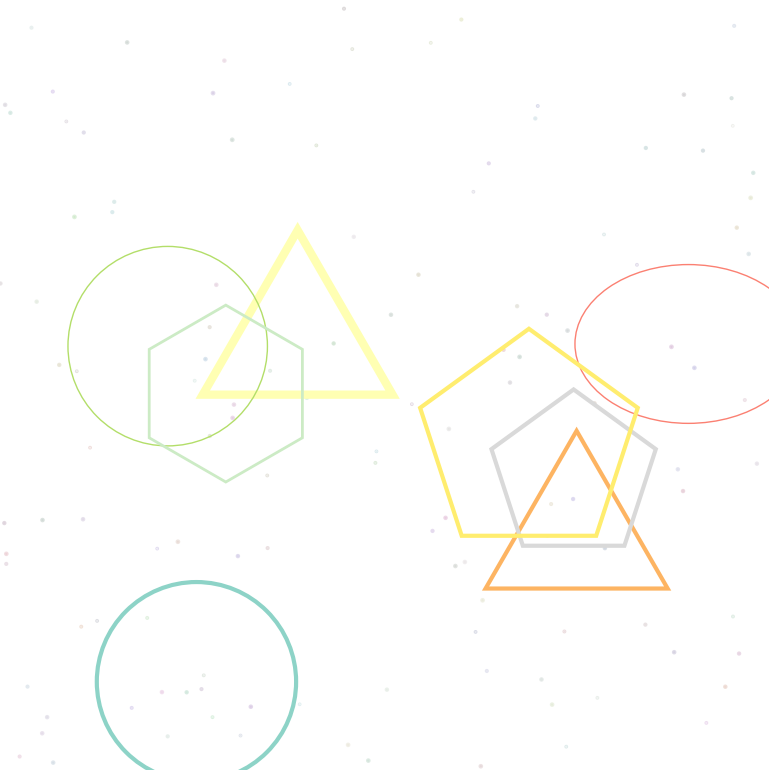[{"shape": "circle", "thickness": 1.5, "radius": 0.65, "center": [0.255, 0.115]}, {"shape": "triangle", "thickness": 3, "radius": 0.71, "center": [0.387, 0.559]}, {"shape": "oval", "thickness": 0.5, "radius": 0.74, "center": [0.894, 0.553]}, {"shape": "triangle", "thickness": 1.5, "radius": 0.68, "center": [0.749, 0.304]}, {"shape": "circle", "thickness": 0.5, "radius": 0.65, "center": [0.218, 0.55]}, {"shape": "pentagon", "thickness": 1.5, "radius": 0.56, "center": [0.745, 0.382]}, {"shape": "hexagon", "thickness": 1, "radius": 0.57, "center": [0.293, 0.489]}, {"shape": "pentagon", "thickness": 1.5, "radius": 0.74, "center": [0.687, 0.424]}]